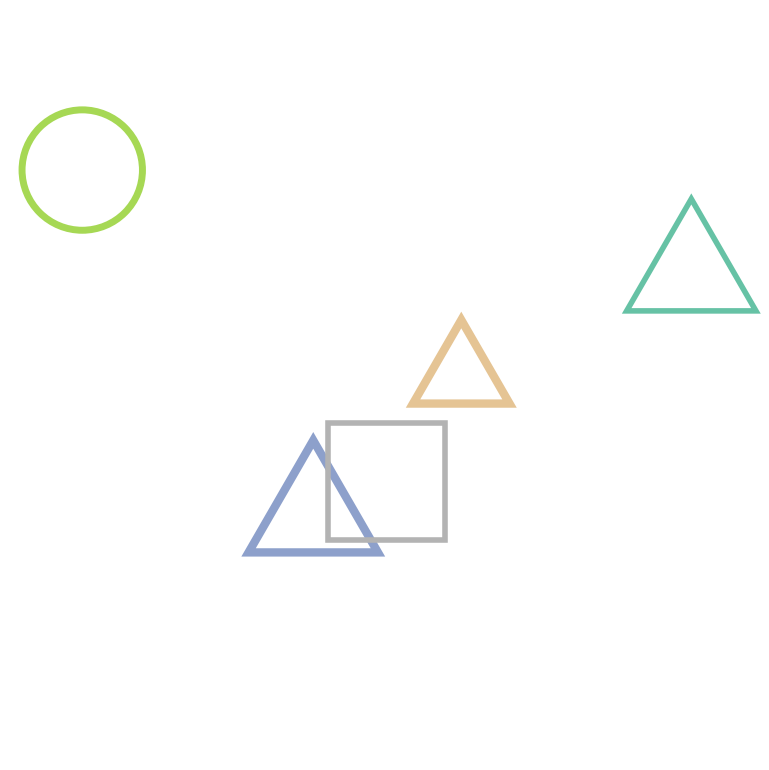[{"shape": "triangle", "thickness": 2, "radius": 0.48, "center": [0.898, 0.645]}, {"shape": "triangle", "thickness": 3, "radius": 0.49, "center": [0.407, 0.331]}, {"shape": "circle", "thickness": 2.5, "radius": 0.39, "center": [0.107, 0.779]}, {"shape": "triangle", "thickness": 3, "radius": 0.36, "center": [0.599, 0.512]}, {"shape": "square", "thickness": 2, "radius": 0.38, "center": [0.502, 0.374]}]